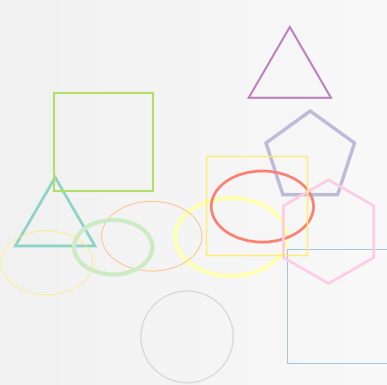[{"shape": "triangle", "thickness": 2, "radius": 0.59, "center": [0.142, 0.421]}, {"shape": "oval", "thickness": 3, "radius": 0.72, "center": [0.596, 0.384]}, {"shape": "pentagon", "thickness": 2.5, "radius": 0.6, "center": [0.801, 0.592]}, {"shape": "oval", "thickness": 2, "radius": 0.66, "center": [0.677, 0.463]}, {"shape": "square", "thickness": 0.5, "radius": 0.74, "center": [0.89, 0.205]}, {"shape": "oval", "thickness": 0.5, "radius": 0.65, "center": [0.392, 0.386]}, {"shape": "square", "thickness": 1.5, "radius": 0.64, "center": [0.268, 0.631]}, {"shape": "hexagon", "thickness": 2, "radius": 0.67, "center": [0.848, 0.398]}, {"shape": "circle", "thickness": 1, "radius": 0.6, "center": [0.483, 0.125]}, {"shape": "triangle", "thickness": 1.5, "radius": 0.61, "center": [0.748, 0.807]}, {"shape": "oval", "thickness": 3, "radius": 0.51, "center": [0.292, 0.358]}, {"shape": "square", "thickness": 1, "radius": 0.65, "center": [0.662, 0.466]}, {"shape": "oval", "thickness": 0.5, "radius": 0.59, "center": [0.121, 0.318]}]